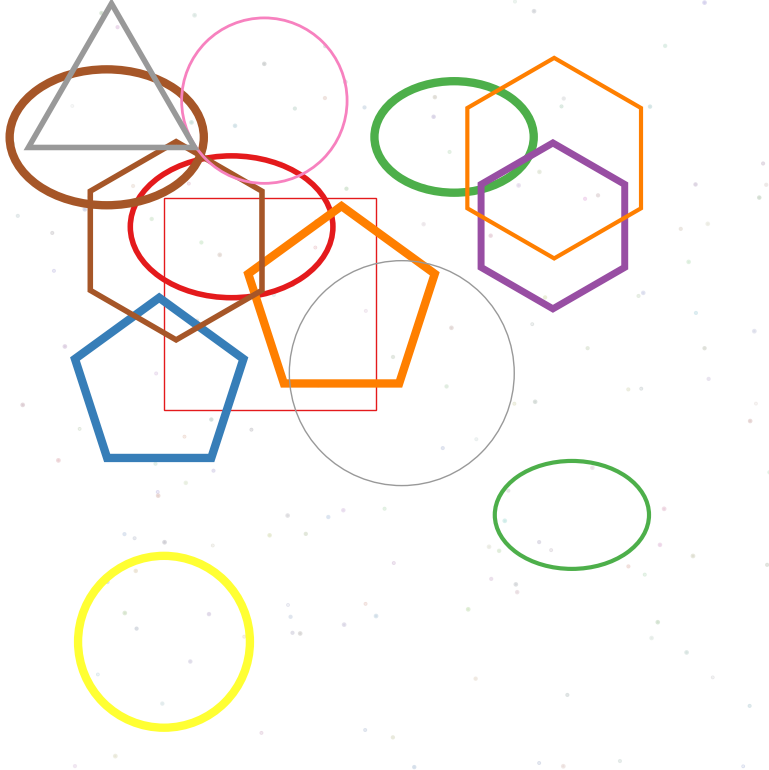[{"shape": "oval", "thickness": 2, "radius": 0.66, "center": [0.301, 0.705]}, {"shape": "square", "thickness": 0.5, "radius": 0.69, "center": [0.35, 0.605]}, {"shape": "pentagon", "thickness": 3, "radius": 0.58, "center": [0.207, 0.498]}, {"shape": "oval", "thickness": 1.5, "radius": 0.5, "center": [0.743, 0.331]}, {"shape": "oval", "thickness": 3, "radius": 0.52, "center": [0.59, 0.822]}, {"shape": "hexagon", "thickness": 2.5, "radius": 0.54, "center": [0.718, 0.707]}, {"shape": "hexagon", "thickness": 1.5, "radius": 0.65, "center": [0.72, 0.795]}, {"shape": "pentagon", "thickness": 3, "radius": 0.64, "center": [0.444, 0.605]}, {"shape": "circle", "thickness": 3, "radius": 0.56, "center": [0.213, 0.167]}, {"shape": "oval", "thickness": 3, "radius": 0.63, "center": [0.139, 0.822]}, {"shape": "hexagon", "thickness": 2, "radius": 0.64, "center": [0.229, 0.687]}, {"shape": "circle", "thickness": 1, "radius": 0.54, "center": [0.343, 0.869]}, {"shape": "circle", "thickness": 0.5, "radius": 0.73, "center": [0.522, 0.515]}, {"shape": "triangle", "thickness": 2, "radius": 0.62, "center": [0.145, 0.871]}]